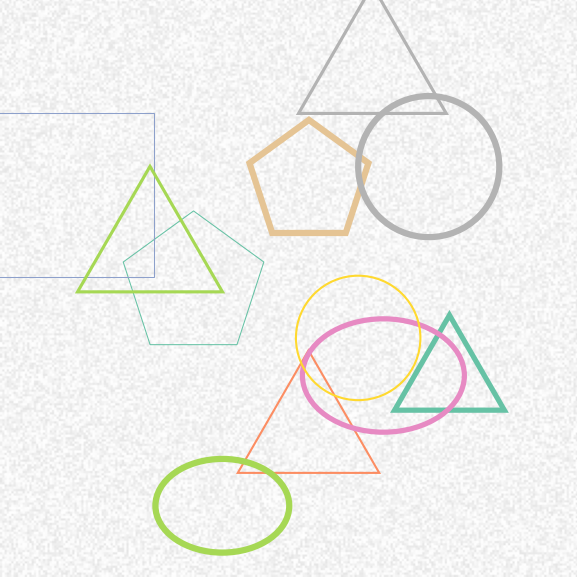[{"shape": "pentagon", "thickness": 0.5, "radius": 0.64, "center": [0.335, 0.506]}, {"shape": "triangle", "thickness": 2.5, "radius": 0.55, "center": [0.778, 0.344]}, {"shape": "triangle", "thickness": 1, "radius": 0.71, "center": [0.534, 0.251]}, {"shape": "square", "thickness": 0.5, "radius": 0.71, "center": [0.124, 0.662]}, {"shape": "oval", "thickness": 2.5, "radius": 0.7, "center": [0.664, 0.349]}, {"shape": "oval", "thickness": 3, "radius": 0.58, "center": [0.385, 0.123]}, {"shape": "triangle", "thickness": 1.5, "radius": 0.72, "center": [0.26, 0.566]}, {"shape": "circle", "thickness": 1, "radius": 0.54, "center": [0.62, 0.414]}, {"shape": "pentagon", "thickness": 3, "radius": 0.54, "center": [0.535, 0.683]}, {"shape": "triangle", "thickness": 1.5, "radius": 0.74, "center": [0.645, 0.877]}, {"shape": "circle", "thickness": 3, "radius": 0.61, "center": [0.742, 0.711]}]